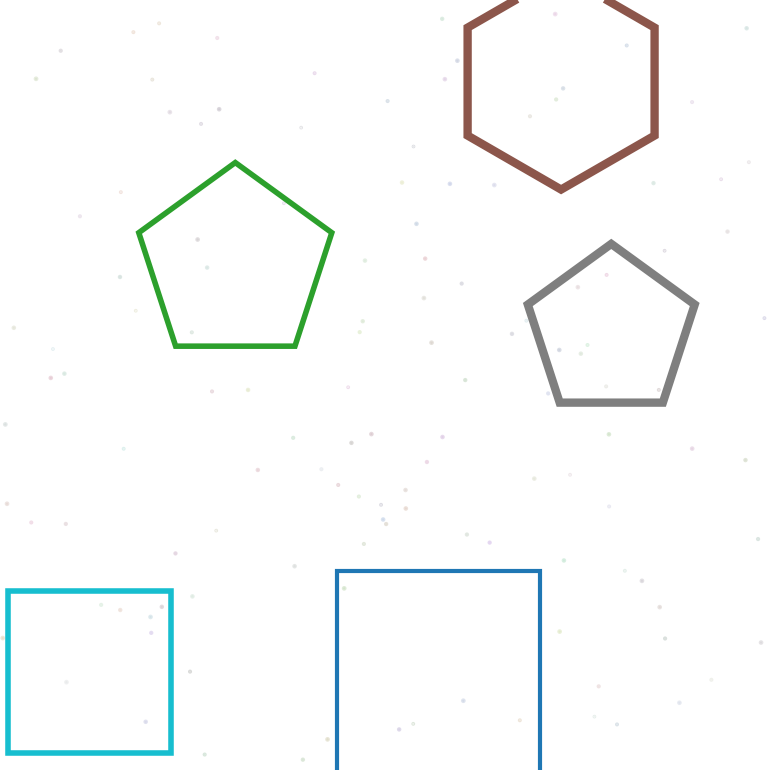[{"shape": "square", "thickness": 1.5, "radius": 0.66, "center": [0.569, 0.127]}, {"shape": "pentagon", "thickness": 2, "radius": 0.66, "center": [0.306, 0.657]}, {"shape": "hexagon", "thickness": 3, "radius": 0.7, "center": [0.729, 0.894]}, {"shape": "pentagon", "thickness": 3, "radius": 0.57, "center": [0.794, 0.569]}, {"shape": "square", "thickness": 2, "radius": 0.53, "center": [0.116, 0.127]}]